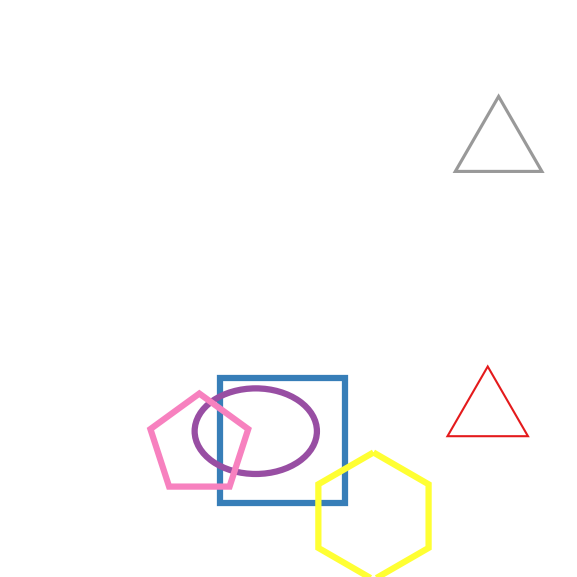[{"shape": "triangle", "thickness": 1, "radius": 0.4, "center": [0.845, 0.284]}, {"shape": "square", "thickness": 3, "radius": 0.54, "center": [0.489, 0.237]}, {"shape": "oval", "thickness": 3, "radius": 0.53, "center": [0.443, 0.253]}, {"shape": "hexagon", "thickness": 3, "radius": 0.55, "center": [0.647, 0.105]}, {"shape": "pentagon", "thickness": 3, "radius": 0.45, "center": [0.345, 0.229]}, {"shape": "triangle", "thickness": 1.5, "radius": 0.43, "center": [0.863, 0.746]}]